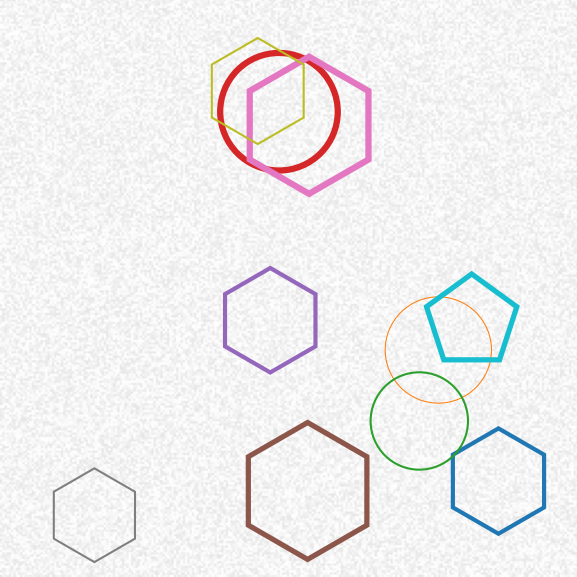[{"shape": "hexagon", "thickness": 2, "radius": 0.46, "center": [0.863, 0.166]}, {"shape": "circle", "thickness": 0.5, "radius": 0.46, "center": [0.759, 0.393]}, {"shape": "circle", "thickness": 1, "radius": 0.42, "center": [0.726, 0.27]}, {"shape": "circle", "thickness": 3, "radius": 0.51, "center": [0.483, 0.806]}, {"shape": "hexagon", "thickness": 2, "radius": 0.45, "center": [0.468, 0.445]}, {"shape": "hexagon", "thickness": 2.5, "radius": 0.59, "center": [0.533, 0.149]}, {"shape": "hexagon", "thickness": 3, "radius": 0.59, "center": [0.535, 0.782]}, {"shape": "hexagon", "thickness": 1, "radius": 0.41, "center": [0.163, 0.107]}, {"shape": "hexagon", "thickness": 1, "radius": 0.46, "center": [0.446, 0.842]}, {"shape": "pentagon", "thickness": 2.5, "radius": 0.41, "center": [0.817, 0.443]}]